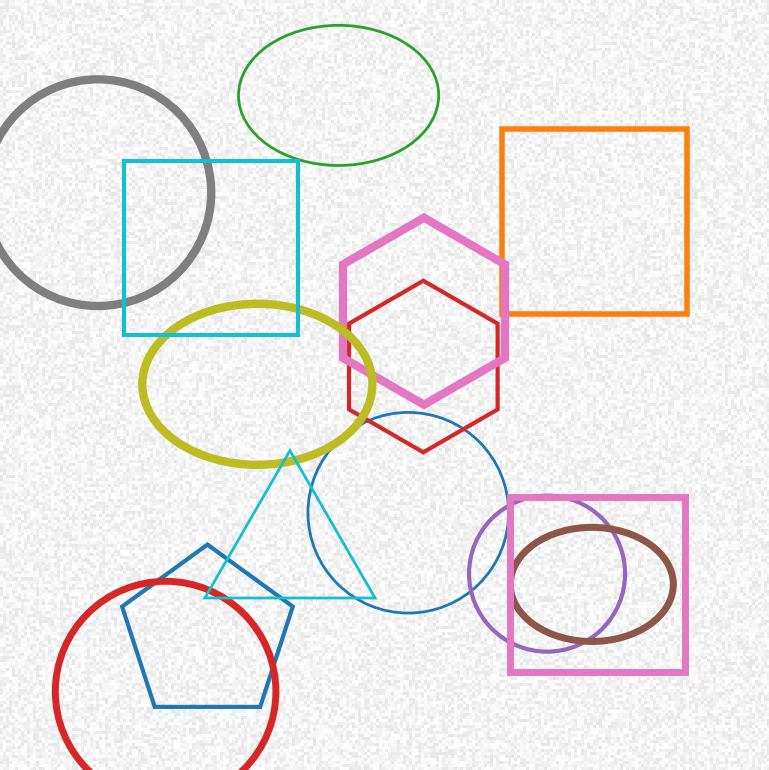[{"shape": "circle", "thickness": 1, "radius": 0.65, "center": [0.53, 0.334]}, {"shape": "pentagon", "thickness": 1.5, "radius": 0.58, "center": [0.269, 0.176]}, {"shape": "square", "thickness": 2, "radius": 0.6, "center": [0.772, 0.712]}, {"shape": "oval", "thickness": 1, "radius": 0.65, "center": [0.44, 0.876]}, {"shape": "circle", "thickness": 2.5, "radius": 0.72, "center": [0.215, 0.102]}, {"shape": "hexagon", "thickness": 1.5, "radius": 0.56, "center": [0.55, 0.524]}, {"shape": "circle", "thickness": 1.5, "radius": 0.51, "center": [0.71, 0.255]}, {"shape": "oval", "thickness": 2.5, "radius": 0.53, "center": [0.769, 0.241]}, {"shape": "hexagon", "thickness": 3, "radius": 0.61, "center": [0.551, 0.596]}, {"shape": "square", "thickness": 2.5, "radius": 0.57, "center": [0.776, 0.241]}, {"shape": "circle", "thickness": 3, "radius": 0.74, "center": [0.127, 0.75]}, {"shape": "oval", "thickness": 3, "radius": 0.75, "center": [0.334, 0.501]}, {"shape": "triangle", "thickness": 1, "radius": 0.64, "center": [0.377, 0.287]}, {"shape": "square", "thickness": 1.5, "radius": 0.57, "center": [0.274, 0.678]}]